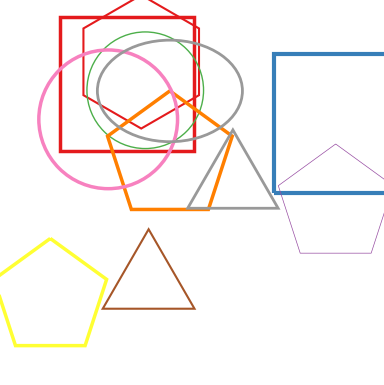[{"shape": "square", "thickness": 2.5, "radius": 0.87, "center": [0.329, 0.782]}, {"shape": "hexagon", "thickness": 1.5, "radius": 0.87, "center": [0.367, 0.839]}, {"shape": "square", "thickness": 3, "radius": 0.9, "center": [0.892, 0.679]}, {"shape": "circle", "thickness": 1, "radius": 0.76, "center": [0.377, 0.766]}, {"shape": "pentagon", "thickness": 0.5, "radius": 0.78, "center": [0.872, 0.469]}, {"shape": "pentagon", "thickness": 2.5, "radius": 0.85, "center": [0.441, 0.594]}, {"shape": "pentagon", "thickness": 2.5, "radius": 0.77, "center": [0.131, 0.227]}, {"shape": "triangle", "thickness": 1.5, "radius": 0.69, "center": [0.386, 0.267]}, {"shape": "circle", "thickness": 2.5, "radius": 0.9, "center": [0.281, 0.69]}, {"shape": "oval", "thickness": 2, "radius": 0.94, "center": [0.441, 0.764]}, {"shape": "triangle", "thickness": 2, "radius": 0.68, "center": [0.605, 0.527]}]